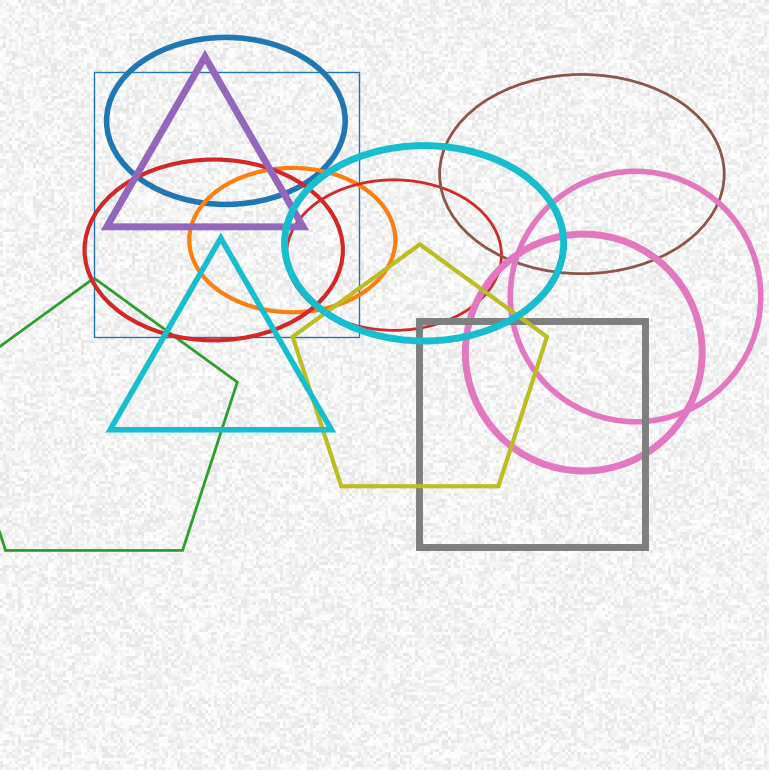[{"shape": "square", "thickness": 0.5, "radius": 0.86, "center": [0.294, 0.735]}, {"shape": "oval", "thickness": 2, "radius": 0.77, "center": [0.293, 0.843]}, {"shape": "oval", "thickness": 1.5, "radius": 0.67, "center": [0.38, 0.688]}, {"shape": "pentagon", "thickness": 1, "radius": 0.98, "center": [0.122, 0.443]}, {"shape": "oval", "thickness": 1, "radius": 0.7, "center": [0.512, 0.669]}, {"shape": "oval", "thickness": 1.5, "radius": 0.84, "center": [0.278, 0.675]}, {"shape": "triangle", "thickness": 2.5, "radius": 0.74, "center": [0.266, 0.779]}, {"shape": "oval", "thickness": 1, "radius": 0.92, "center": [0.756, 0.774]}, {"shape": "circle", "thickness": 2.5, "radius": 0.77, "center": [0.758, 0.542]}, {"shape": "circle", "thickness": 2, "radius": 0.81, "center": [0.825, 0.615]}, {"shape": "square", "thickness": 2.5, "radius": 0.73, "center": [0.691, 0.436]}, {"shape": "pentagon", "thickness": 1.5, "radius": 0.87, "center": [0.545, 0.509]}, {"shape": "oval", "thickness": 2.5, "radius": 0.91, "center": [0.551, 0.684]}, {"shape": "triangle", "thickness": 2, "radius": 0.83, "center": [0.287, 0.525]}]